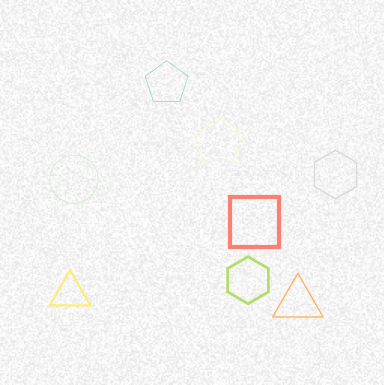[{"shape": "pentagon", "thickness": 0.5, "radius": 0.29, "center": [0.433, 0.784]}, {"shape": "pentagon", "thickness": 0.5, "radius": 0.33, "center": [0.568, 0.628]}, {"shape": "square", "thickness": 3, "radius": 0.32, "center": [0.662, 0.423]}, {"shape": "triangle", "thickness": 1, "radius": 0.38, "center": [0.774, 0.215]}, {"shape": "hexagon", "thickness": 2, "radius": 0.3, "center": [0.644, 0.272]}, {"shape": "hexagon", "thickness": 1, "radius": 0.32, "center": [0.872, 0.547]}, {"shape": "circle", "thickness": 0.5, "radius": 0.31, "center": [0.192, 0.534]}, {"shape": "triangle", "thickness": 1.5, "radius": 0.31, "center": [0.182, 0.237]}]